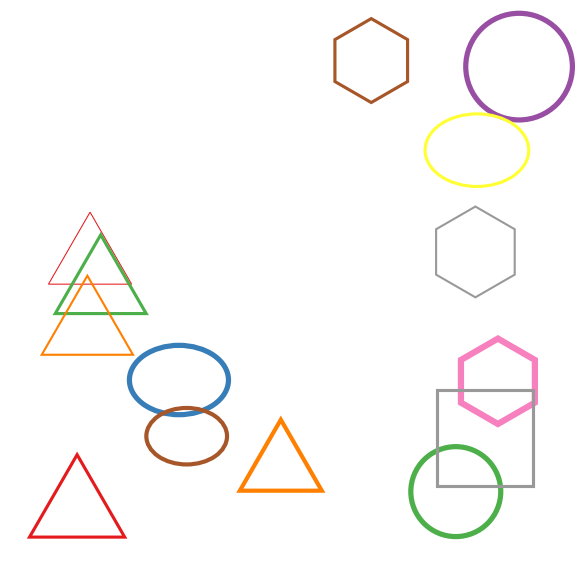[{"shape": "triangle", "thickness": 1.5, "radius": 0.48, "center": [0.134, 0.117]}, {"shape": "triangle", "thickness": 0.5, "radius": 0.42, "center": [0.156, 0.549]}, {"shape": "oval", "thickness": 2.5, "radius": 0.43, "center": [0.31, 0.341]}, {"shape": "triangle", "thickness": 1.5, "radius": 0.45, "center": [0.174, 0.502]}, {"shape": "circle", "thickness": 2.5, "radius": 0.39, "center": [0.789, 0.148]}, {"shape": "circle", "thickness": 2.5, "radius": 0.46, "center": [0.899, 0.884]}, {"shape": "triangle", "thickness": 1, "radius": 0.46, "center": [0.151, 0.43]}, {"shape": "triangle", "thickness": 2, "radius": 0.41, "center": [0.486, 0.19]}, {"shape": "oval", "thickness": 1.5, "radius": 0.45, "center": [0.826, 0.739]}, {"shape": "oval", "thickness": 2, "radius": 0.35, "center": [0.323, 0.244]}, {"shape": "hexagon", "thickness": 1.5, "radius": 0.36, "center": [0.643, 0.894]}, {"shape": "hexagon", "thickness": 3, "radius": 0.37, "center": [0.862, 0.339]}, {"shape": "hexagon", "thickness": 1, "radius": 0.39, "center": [0.823, 0.563]}, {"shape": "square", "thickness": 1.5, "radius": 0.42, "center": [0.84, 0.241]}]